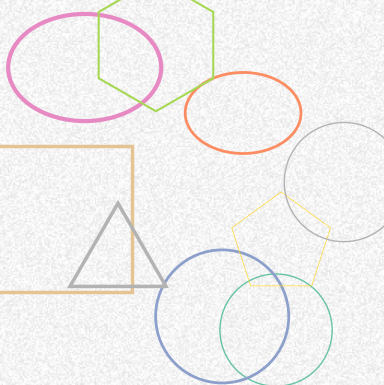[{"shape": "circle", "thickness": 1, "radius": 0.73, "center": [0.717, 0.143]}, {"shape": "oval", "thickness": 2, "radius": 0.75, "center": [0.631, 0.707]}, {"shape": "circle", "thickness": 2, "radius": 0.86, "center": [0.577, 0.178]}, {"shape": "oval", "thickness": 3, "radius": 0.99, "center": [0.22, 0.825]}, {"shape": "hexagon", "thickness": 1.5, "radius": 0.86, "center": [0.405, 0.883]}, {"shape": "pentagon", "thickness": 0.5, "radius": 0.67, "center": [0.73, 0.367]}, {"shape": "square", "thickness": 2.5, "radius": 0.95, "center": [0.153, 0.431]}, {"shape": "circle", "thickness": 1, "radius": 0.77, "center": [0.893, 0.527]}, {"shape": "triangle", "thickness": 2.5, "radius": 0.72, "center": [0.306, 0.328]}]